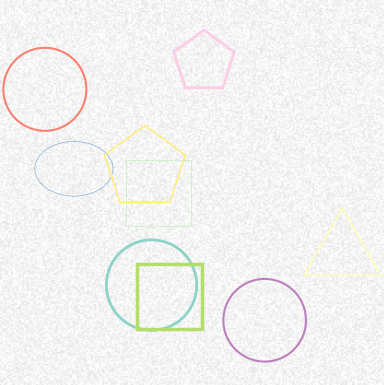[{"shape": "circle", "thickness": 2, "radius": 0.59, "center": [0.394, 0.259]}, {"shape": "triangle", "thickness": 1, "radius": 0.57, "center": [0.889, 0.344]}, {"shape": "circle", "thickness": 1.5, "radius": 0.54, "center": [0.117, 0.768]}, {"shape": "oval", "thickness": 0.5, "radius": 0.51, "center": [0.192, 0.562]}, {"shape": "square", "thickness": 2.5, "radius": 0.42, "center": [0.44, 0.23]}, {"shape": "pentagon", "thickness": 2, "radius": 0.41, "center": [0.53, 0.839]}, {"shape": "circle", "thickness": 1.5, "radius": 0.54, "center": [0.687, 0.168]}, {"shape": "square", "thickness": 0.5, "radius": 0.42, "center": [0.411, 0.499]}, {"shape": "pentagon", "thickness": 1, "radius": 0.55, "center": [0.377, 0.564]}]